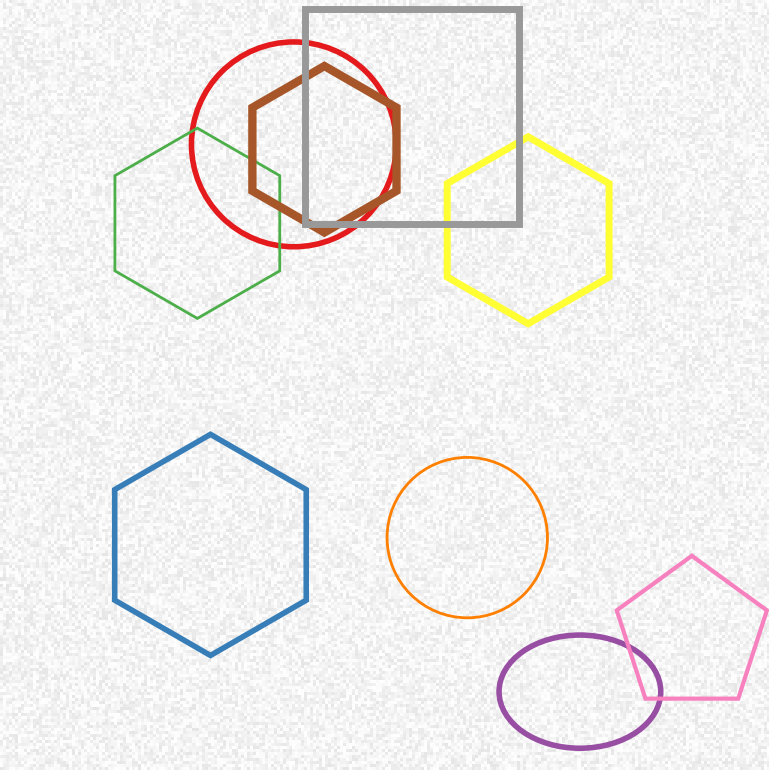[{"shape": "circle", "thickness": 2, "radius": 0.67, "center": [0.382, 0.813]}, {"shape": "hexagon", "thickness": 2, "radius": 0.72, "center": [0.273, 0.292]}, {"shape": "hexagon", "thickness": 1, "radius": 0.62, "center": [0.256, 0.71]}, {"shape": "oval", "thickness": 2, "radius": 0.52, "center": [0.753, 0.102]}, {"shape": "circle", "thickness": 1, "radius": 0.52, "center": [0.607, 0.302]}, {"shape": "hexagon", "thickness": 2.5, "radius": 0.61, "center": [0.686, 0.701]}, {"shape": "hexagon", "thickness": 3, "radius": 0.54, "center": [0.421, 0.806]}, {"shape": "pentagon", "thickness": 1.5, "radius": 0.51, "center": [0.898, 0.176]}, {"shape": "square", "thickness": 2.5, "radius": 0.7, "center": [0.535, 0.849]}]